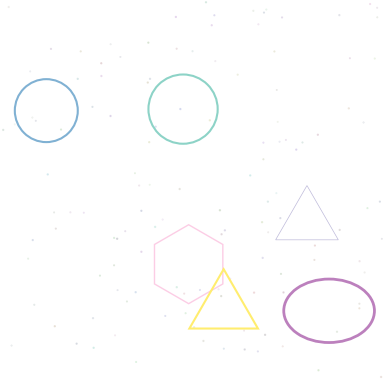[{"shape": "circle", "thickness": 1.5, "radius": 0.45, "center": [0.475, 0.717]}, {"shape": "triangle", "thickness": 0.5, "radius": 0.47, "center": [0.797, 0.424]}, {"shape": "circle", "thickness": 1.5, "radius": 0.41, "center": [0.12, 0.713]}, {"shape": "hexagon", "thickness": 1, "radius": 0.51, "center": [0.49, 0.314]}, {"shape": "oval", "thickness": 2, "radius": 0.59, "center": [0.855, 0.193]}, {"shape": "triangle", "thickness": 1.5, "radius": 0.51, "center": [0.581, 0.198]}]